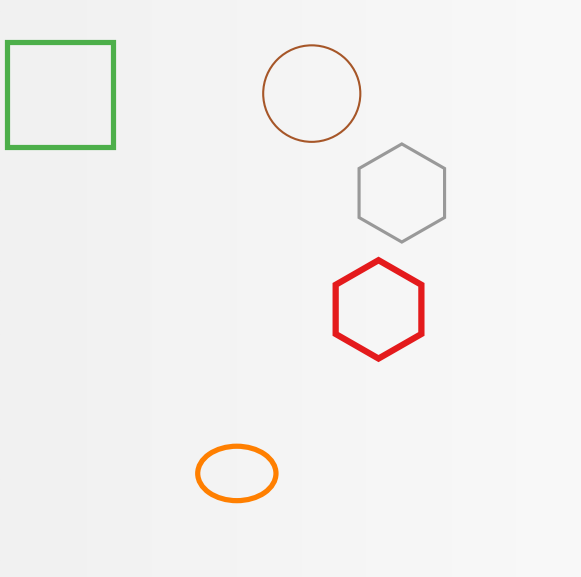[{"shape": "hexagon", "thickness": 3, "radius": 0.43, "center": [0.651, 0.463]}, {"shape": "square", "thickness": 2.5, "radius": 0.46, "center": [0.103, 0.836]}, {"shape": "oval", "thickness": 2.5, "radius": 0.34, "center": [0.407, 0.179]}, {"shape": "circle", "thickness": 1, "radius": 0.42, "center": [0.536, 0.837]}, {"shape": "hexagon", "thickness": 1.5, "radius": 0.42, "center": [0.691, 0.665]}]